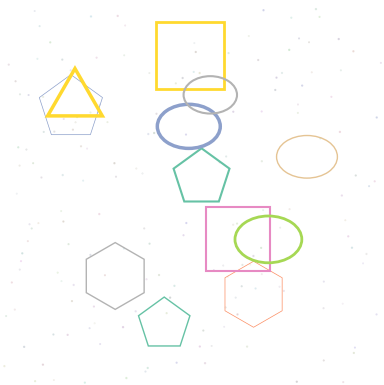[{"shape": "pentagon", "thickness": 1.5, "radius": 0.38, "center": [0.523, 0.538]}, {"shape": "pentagon", "thickness": 1, "radius": 0.35, "center": [0.427, 0.158]}, {"shape": "hexagon", "thickness": 0.5, "radius": 0.43, "center": [0.659, 0.236]}, {"shape": "oval", "thickness": 2.5, "radius": 0.41, "center": [0.49, 0.672]}, {"shape": "pentagon", "thickness": 0.5, "radius": 0.43, "center": [0.184, 0.72]}, {"shape": "square", "thickness": 1.5, "radius": 0.41, "center": [0.618, 0.379]}, {"shape": "oval", "thickness": 2, "radius": 0.43, "center": [0.697, 0.378]}, {"shape": "triangle", "thickness": 2.5, "radius": 0.41, "center": [0.195, 0.74]}, {"shape": "square", "thickness": 2, "radius": 0.44, "center": [0.493, 0.856]}, {"shape": "oval", "thickness": 1, "radius": 0.4, "center": [0.797, 0.593]}, {"shape": "oval", "thickness": 1.5, "radius": 0.35, "center": [0.546, 0.754]}, {"shape": "hexagon", "thickness": 1, "radius": 0.43, "center": [0.299, 0.283]}]